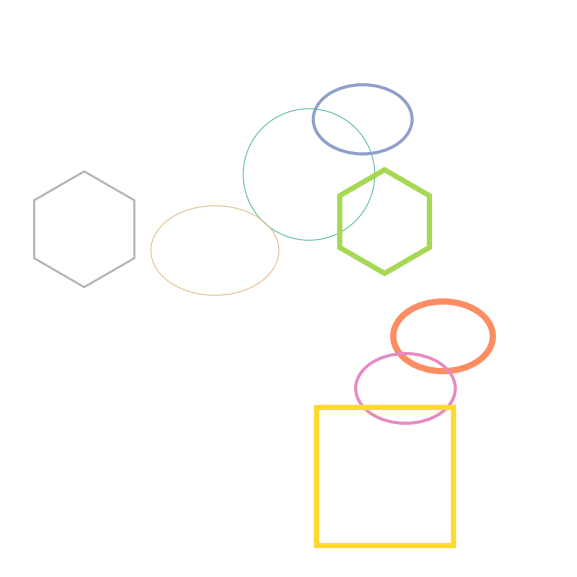[{"shape": "circle", "thickness": 0.5, "radius": 0.57, "center": [0.535, 0.697]}, {"shape": "oval", "thickness": 3, "radius": 0.43, "center": [0.767, 0.417]}, {"shape": "oval", "thickness": 1.5, "radius": 0.43, "center": [0.628, 0.793]}, {"shape": "oval", "thickness": 1.5, "radius": 0.43, "center": [0.702, 0.327]}, {"shape": "hexagon", "thickness": 2.5, "radius": 0.45, "center": [0.666, 0.615]}, {"shape": "square", "thickness": 2.5, "radius": 0.6, "center": [0.666, 0.175]}, {"shape": "oval", "thickness": 0.5, "radius": 0.55, "center": [0.372, 0.565]}, {"shape": "hexagon", "thickness": 1, "radius": 0.5, "center": [0.146, 0.602]}]